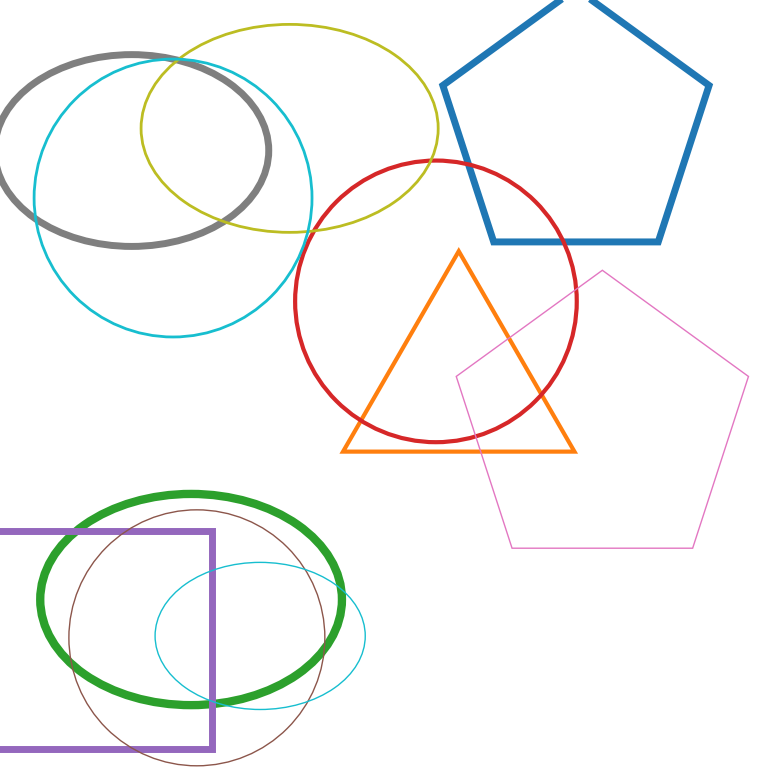[{"shape": "pentagon", "thickness": 2.5, "radius": 0.91, "center": [0.748, 0.833]}, {"shape": "triangle", "thickness": 1.5, "radius": 0.87, "center": [0.596, 0.5]}, {"shape": "oval", "thickness": 3, "radius": 0.98, "center": [0.248, 0.221]}, {"shape": "circle", "thickness": 1.5, "radius": 0.91, "center": [0.566, 0.609]}, {"shape": "square", "thickness": 2.5, "radius": 0.71, "center": [0.134, 0.169]}, {"shape": "circle", "thickness": 0.5, "radius": 0.83, "center": [0.256, 0.172]}, {"shape": "pentagon", "thickness": 0.5, "radius": 1.0, "center": [0.782, 0.449]}, {"shape": "oval", "thickness": 2.5, "radius": 0.89, "center": [0.171, 0.805]}, {"shape": "oval", "thickness": 1, "radius": 0.96, "center": [0.376, 0.833]}, {"shape": "oval", "thickness": 0.5, "radius": 0.68, "center": [0.338, 0.174]}, {"shape": "circle", "thickness": 1, "radius": 0.9, "center": [0.225, 0.743]}]